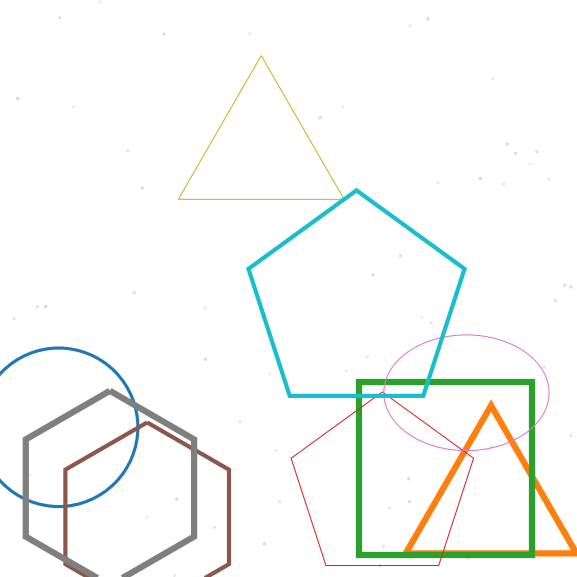[{"shape": "circle", "thickness": 1.5, "radius": 0.69, "center": [0.101, 0.259]}, {"shape": "triangle", "thickness": 3, "radius": 0.85, "center": [0.85, 0.126]}, {"shape": "square", "thickness": 3, "radius": 0.75, "center": [0.772, 0.188]}, {"shape": "pentagon", "thickness": 0.5, "radius": 0.83, "center": [0.662, 0.154]}, {"shape": "hexagon", "thickness": 2, "radius": 0.82, "center": [0.255, 0.104]}, {"shape": "oval", "thickness": 0.5, "radius": 0.72, "center": [0.808, 0.319]}, {"shape": "hexagon", "thickness": 3, "radius": 0.84, "center": [0.19, 0.154]}, {"shape": "triangle", "thickness": 0.5, "radius": 0.83, "center": [0.452, 0.737]}, {"shape": "pentagon", "thickness": 2, "radius": 0.98, "center": [0.617, 0.473]}]